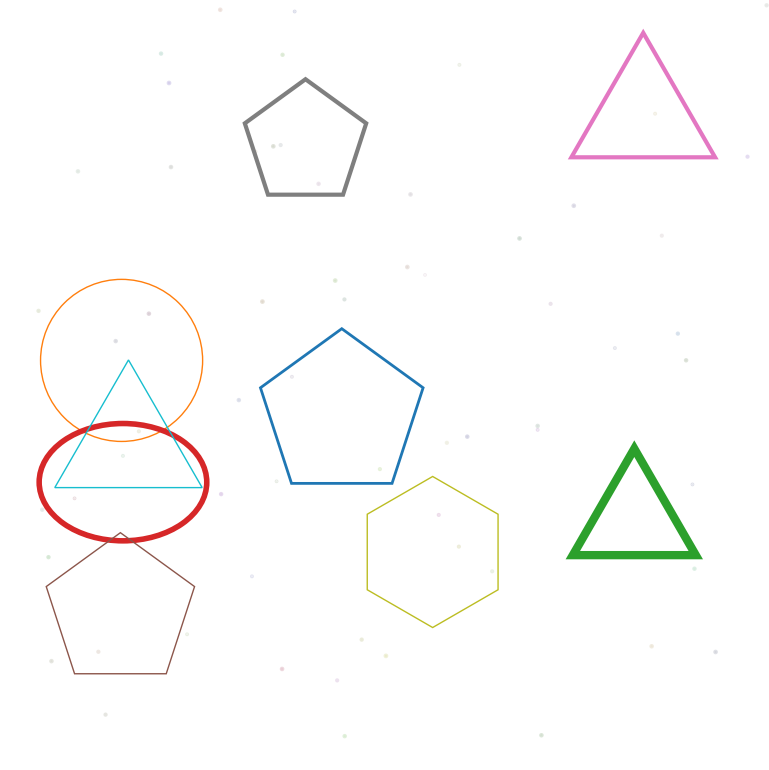[{"shape": "pentagon", "thickness": 1, "radius": 0.56, "center": [0.444, 0.462]}, {"shape": "circle", "thickness": 0.5, "radius": 0.53, "center": [0.158, 0.532]}, {"shape": "triangle", "thickness": 3, "radius": 0.46, "center": [0.824, 0.325]}, {"shape": "oval", "thickness": 2, "radius": 0.54, "center": [0.16, 0.374]}, {"shape": "pentagon", "thickness": 0.5, "radius": 0.51, "center": [0.156, 0.207]}, {"shape": "triangle", "thickness": 1.5, "radius": 0.54, "center": [0.835, 0.85]}, {"shape": "pentagon", "thickness": 1.5, "radius": 0.41, "center": [0.397, 0.814]}, {"shape": "hexagon", "thickness": 0.5, "radius": 0.49, "center": [0.562, 0.283]}, {"shape": "triangle", "thickness": 0.5, "radius": 0.55, "center": [0.167, 0.422]}]